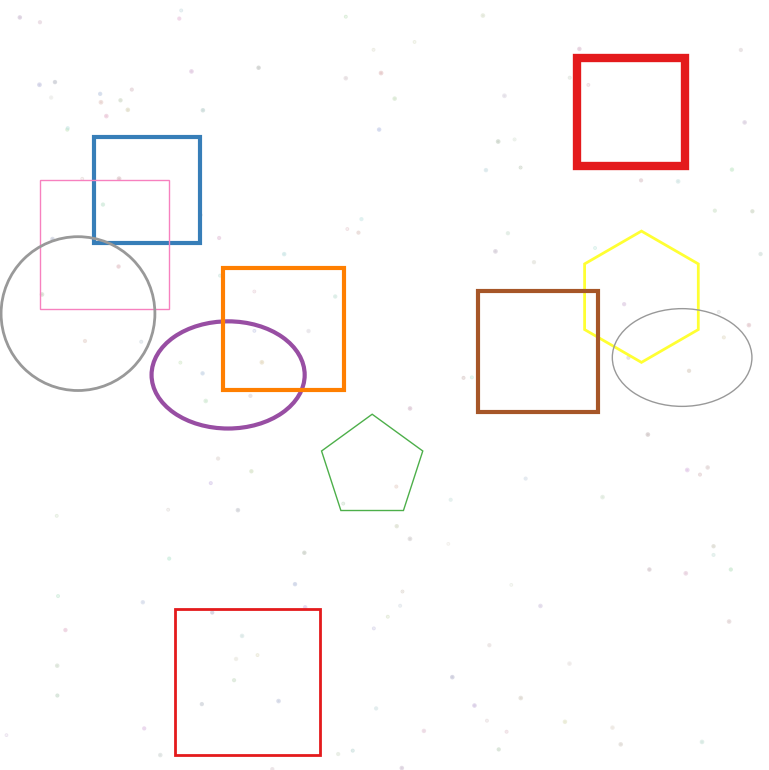[{"shape": "square", "thickness": 1, "radius": 0.47, "center": [0.321, 0.114]}, {"shape": "square", "thickness": 3, "radius": 0.35, "center": [0.819, 0.855]}, {"shape": "square", "thickness": 1.5, "radius": 0.35, "center": [0.191, 0.753]}, {"shape": "pentagon", "thickness": 0.5, "radius": 0.35, "center": [0.483, 0.393]}, {"shape": "oval", "thickness": 1.5, "radius": 0.5, "center": [0.296, 0.513]}, {"shape": "square", "thickness": 1.5, "radius": 0.39, "center": [0.368, 0.573]}, {"shape": "hexagon", "thickness": 1, "radius": 0.43, "center": [0.833, 0.615]}, {"shape": "square", "thickness": 1.5, "radius": 0.39, "center": [0.699, 0.543]}, {"shape": "square", "thickness": 0.5, "radius": 0.42, "center": [0.136, 0.683]}, {"shape": "oval", "thickness": 0.5, "radius": 0.45, "center": [0.886, 0.536]}, {"shape": "circle", "thickness": 1, "radius": 0.5, "center": [0.101, 0.593]}]